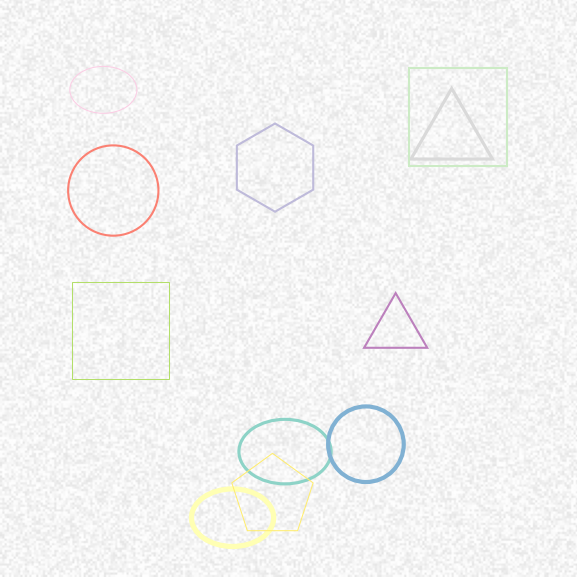[{"shape": "oval", "thickness": 1.5, "radius": 0.4, "center": [0.494, 0.217]}, {"shape": "oval", "thickness": 2.5, "radius": 0.36, "center": [0.403, 0.103]}, {"shape": "hexagon", "thickness": 1, "radius": 0.38, "center": [0.476, 0.709]}, {"shape": "circle", "thickness": 1, "radius": 0.39, "center": [0.196, 0.669]}, {"shape": "circle", "thickness": 2, "radius": 0.33, "center": [0.634, 0.23]}, {"shape": "square", "thickness": 0.5, "radius": 0.42, "center": [0.208, 0.427]}, {"shape": "oval", "thickness": 0.5, "radius": 0.29, "center": [0.179, 0.844]}, {"shape": "triangle", "thickness": 1.5, "radius": 0.41, "center": [0.782, 0.764]}, {"shape": "triangle", "thickness": 1, "radius": 0.32, "center": [0.685, 0.428]}, {"shape": "square", "thickness": 1, "radius": 0.42, "center": [0.793, 0.797]}, {"shape": "pentagon", "thickness": 0.5, "radius": 0.37, "center": [0.472, 0.14]}]